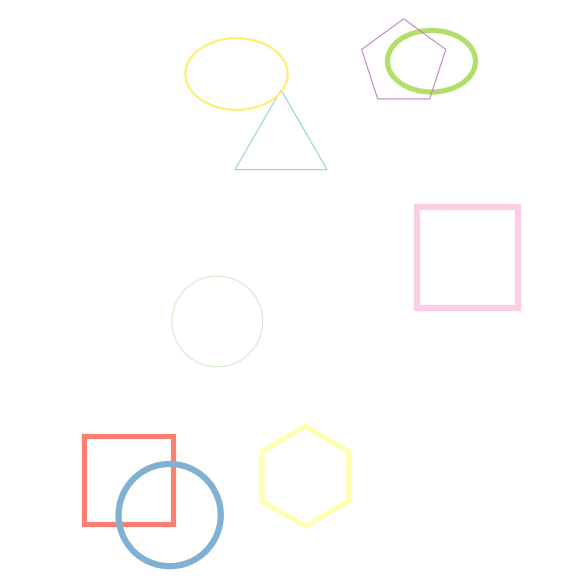[{"shape": "triangle", "thickness": 0.5, "radius": 0.46, "center": [0.487, 0.751]}, {"shape": "hexagon", "thickness": 2.5, "radius": 0.43, "center": [0.529, 0.174]}, {"shape": "square", "thickness": 2.5, "radius": 0.38, "center": [0.223, 0.168]}, {"shape": "circle", "thickness": 3, "radius": 0.44, "center": [0.294, 0.107]}, {"shape": "oval", "thickness": 2.5, "radius": 0.38, "center": [0.747, 0.893]}, {"shape": "square", "thickness": 3, "radius": 0.43, "center": [0.809, 0.553]}, {"shape": "pentagon", "thickness": 0.5, "radius": 0.38, "center": [0.699, 0.89]}, {"shape": "circle", "thickness": 0.5, "radius": 0.39, "center": [0.376, 0.443]}, {"shape": "oval", "thickness": 1, "radius": 0.44, "center": [0.41, 0.871]}]